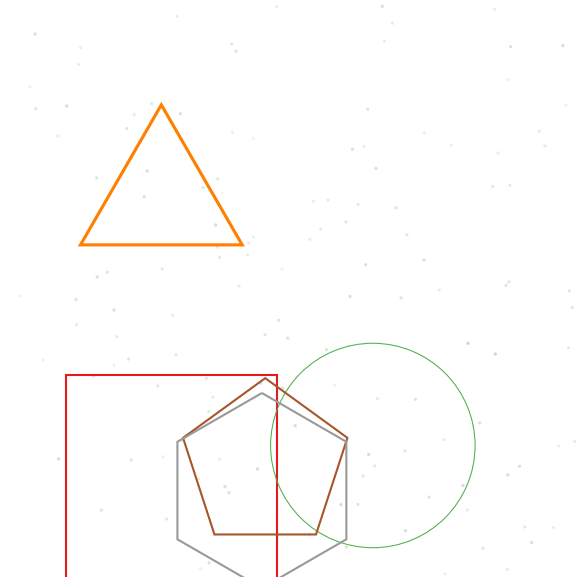[{"shape": "square", "thickness": 1, "radius": 0.91, "center": [0.297, 0.167]}, {"shape": "circle", "thickness": 0.5, "radius": 0.89, "center": [0.646, 0.228]}, {"shape": "triangle", "thickness": 1.5, "radius": 0.81, "center": [0.279, 0.656]}, {"shape": "pentagon", "thickness": 1, "radius": 0.75, "center": [0.459, 0.195]}, {"shape": "hexagon", "thickness": 1, "radius": 0.84, "center": [0.453, 0.15]}]